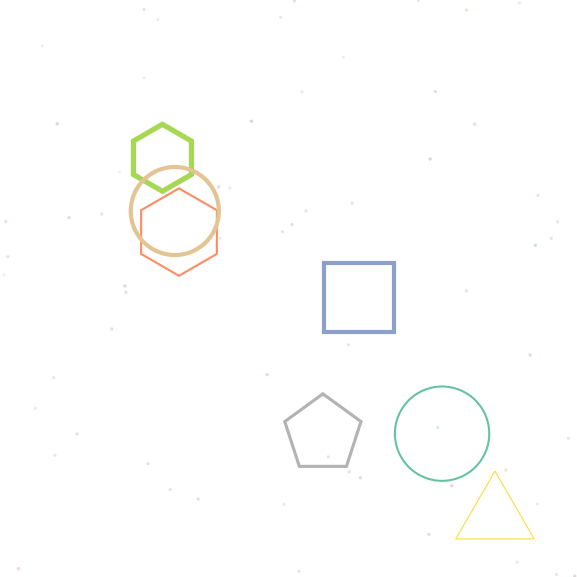[{"shape": "circle", "thickness": 1, "radius": 0.41, "center": [0.766, 0.248]}, {"shape": "hexagon", "thickness": 1, "radius": 0.38, "center": [0.31, 0.597]}, {"shape": "square", "thickness": 2, "radius": 0.3, "center": [0.621, 0.484]}, {"shape": "hexagon", "thickness": 2.5, "radius": 0.29, "center": [0.281, 0.726]}, {"shape": "triangle", "thickness": 0.5, "radius": 0.39, "center": [0.857, 0.105]}, {"shape": "circle", "thickness": 2, "radius": 0.38, "center": [0.303, 0.634]}, {"shape": "pentagon", "thickness": 1.5, "radius": 0.35, "center": [0.559, 0.248]}]